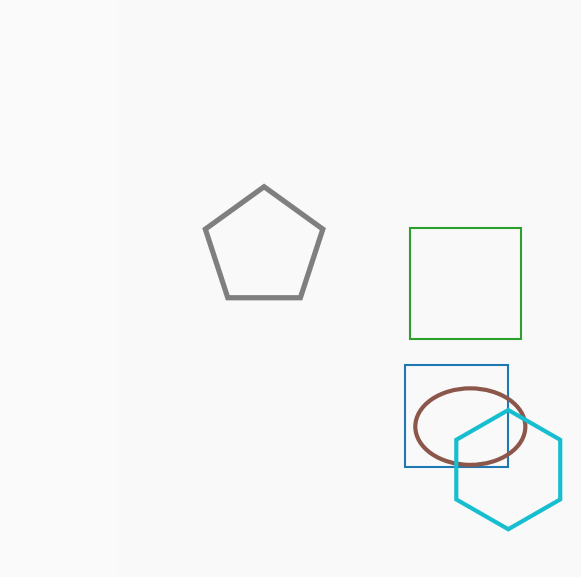[{"shape": "square", "thickness": 1, "radius": 0.44, "center": [0.785, 0.279]}, {"shape": "square", "thickness": 1, "radius": 0.48, "center": [0.801, 0.508]}, {"shape": "oval", "thickness": 2, "radius": 0.47, "center": [0.809, 0.26]}, {"shape": "pentagon", "thickness": 2.5, "radius": 0.53, "center": [0.454, 0.57]}, {"shape": "hexagon", "thickness": 2, "radius": 0.52, "center": [0.874, 0.186]}]